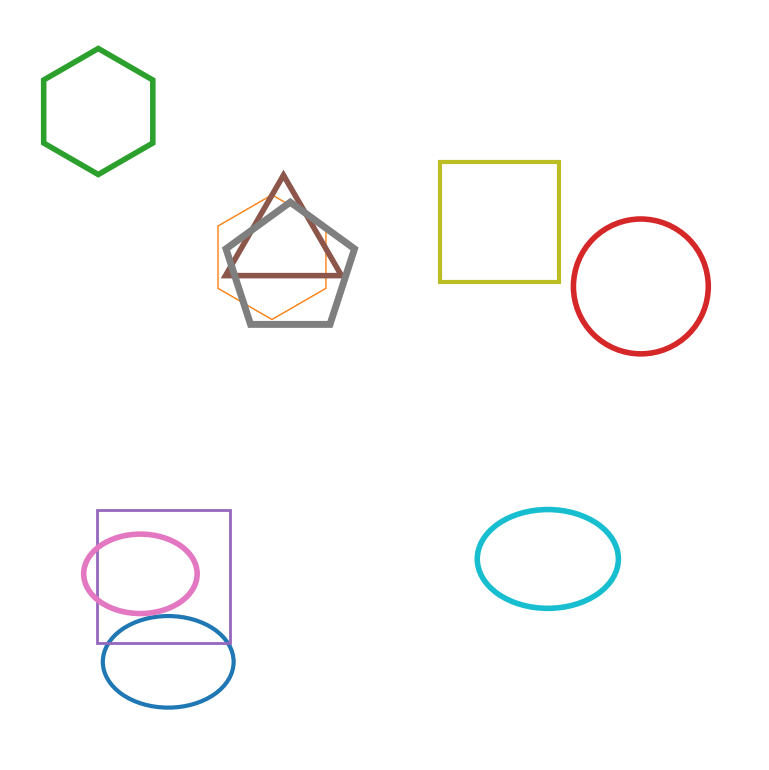[{"shape": "oval", "thickness": 1.5, "radius": 0.42, "center": [0.218, 0.14]}, {"shape": "hexagon", "thickness": 0.5, "radius": 0.4, "center": [0.353, 0.666]}, {"shape": "hexagon", "thickness": 2, "radius": 0.41, "center": [0.128, 0.855]}, {"shape": "circle", "thickness": 2, "radius": 0.44, "center": [0.832, 0.628]}, {"shape": "square", "thickness": 1, "radius": 0.43, "center": [0.213, 0.251]}, {"shape": "triangle", "thickness": 2, "radius": 0.43, "center": [0.368, 0.686]}, {"shape": "oval", "thickness": 2, "radius": 0.37, "center": [0.182, 0.255]}, {"shape": "pentagon", "thickness": 2.5, "radius": 0.44, "center": [0.377, 0.65]}, {"shape": "square", "thickness": 1.5, "radius": 0.39, "center": [0.648, 0.712]}, {"shape": "oval", "thickness": 2, "radius": 0.46, "center": [0.711, 0.274]}]